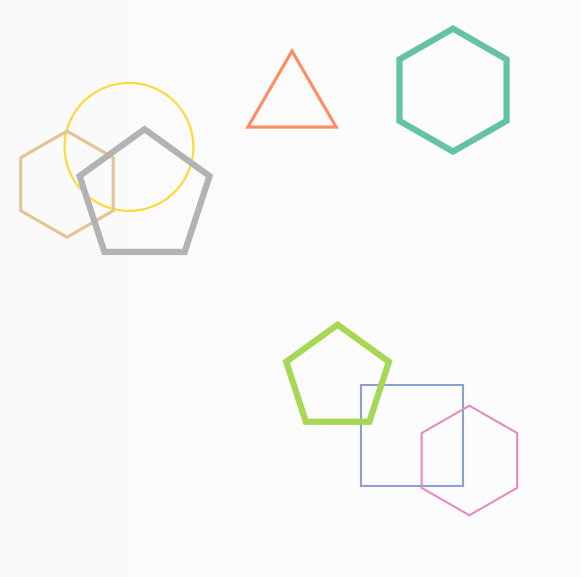[{"shape": "hexagon", "thickness": 3, "radius": 0.53, "center": [0.779, 0.843]}, {"shape": "triangle", "thickness": 1.5, "radius": 0.44, "center": [0.502, 0.823]}, {"shape": "square", "thickness": 1, "radius": 0.44, "center": [0.709, 0.245]}, {"shape": "hexagon", "thickness": 1, "radius": 0.47, "center": [0.808, 0.202]}, {"shape": "pentagon", "thickness": 3, "radius": 0.46, "center": [0.581, 0.344]}, {"shape": "circle", "thickness": 1, "radius": 0.55, "center": [0.222, 0.745]}, {"shape": "hexagon", "thickness": 1.5, "radius": 0.46, "center": [0.115, 0.68]}, {"shape": "pentagon", "thickness": 3, "radius": 0.59, "center": [0.249, 0.658]}]